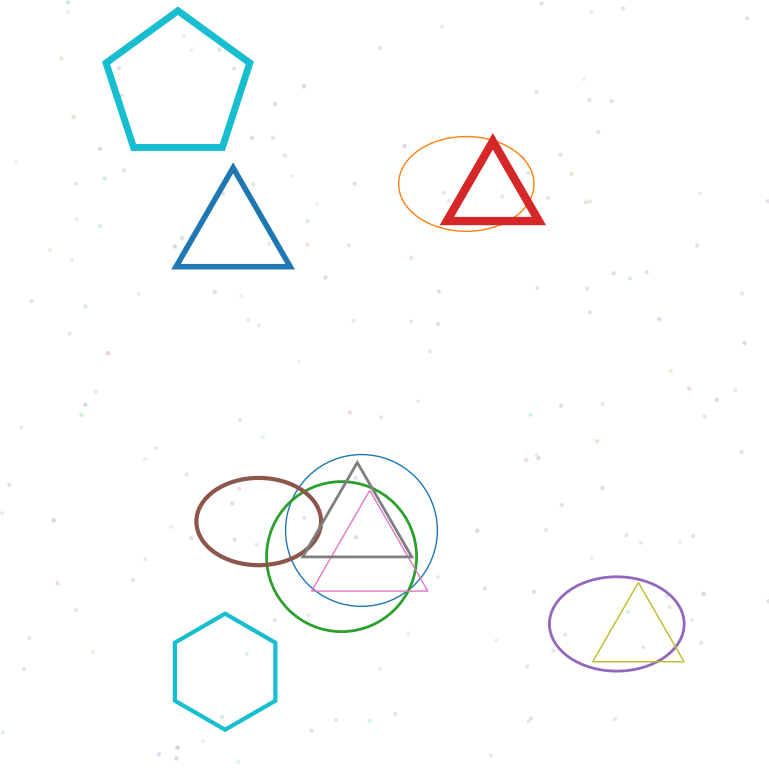[{"shape": "circle", "thickness": 0.5, "radius": 0.49, "center": [0.469, 0.311]}, {"shape": "triangle", "thickness": 2, "radius": 0.43, "center": [0.303, 0.696]}, {"shape": "oval", "thickness": 0.5, "radius": 0.44, "center": [0.606, 0.761]}, {"shape": "circle", "thickness": 1, "radius": 0.49, "center": [0.444, 0.277]}, {"shape": "triangle", "thickness": 3, "radius": 0.34, "center": [0.64, 0.747]}, {"shape": "oval", "thickness": 1, "radius": 0.44, "center": [0.801, 0.19]}, {"shape": "oval", "thickness": 1.5, "radius": 0.4, "center": [0.336, 0.323]}, {"shape": "triangle", "thickness": 0.5, "radius": 0.44, "center": [0.48, 0.276]}, {"shape": "triangle", "thickness": 1, "radius": 0.41, "center": [0.464, 0.318]}, {"shape": "triangle", "thickness": 0.5, "radius": 0.34, "center": [0.829, 0.175]}, {"shape": "pentagon", "thickness": 2.5, "radius": 0.49, "center": [0.231, 0.888]}, {"shape": "hexagon", "thickness": 1.5, "radius": 0.38, "center": [0.292, 0.128]}]